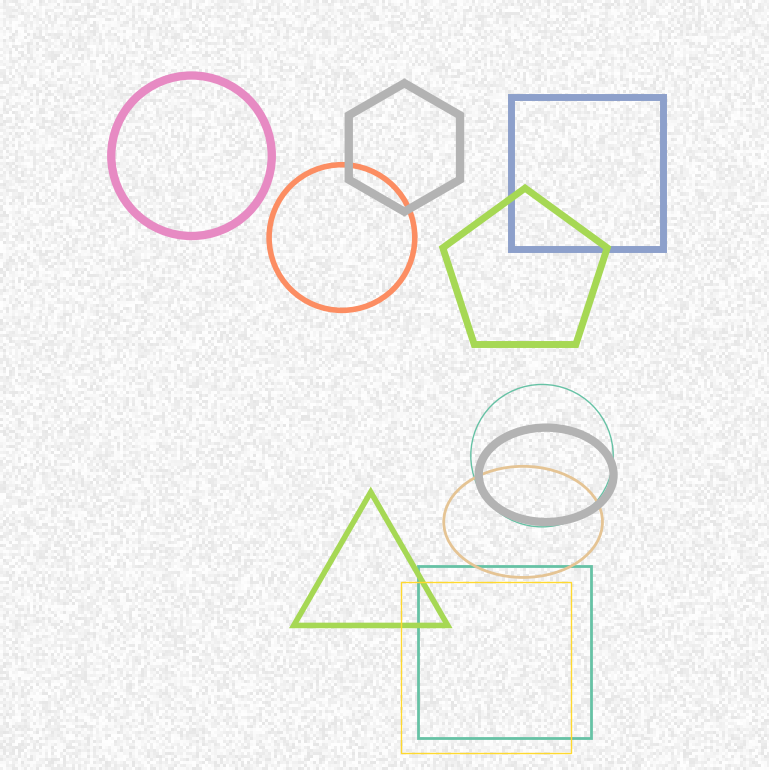[{"shape": "square", "thickness": 1, "radius": 0.56, "center": [0.656, 0.153]}, {"shape": "circle", "thickness": 0.5, "radius": 0.46, "center": [0.704, 0.408]}, {"shape": "circle", "thickness": 2, "radius": 0.47, "center": [0.444, 0.691]}, {"shape": "square", "thickness": 2.5, "radius": 0.49, "center": [0.762, 0.775]}, {"shape": "circle", "thickness": 3, "radius": 0.52, "center": [0.249, 0.798]}, {"shape": "triangle", "thickness": 2, "radius": 0.58, "center": [0.482, 0.245]}, {"shape": "pentagon", "thickness": 2.5, "radius": 0.56, "center": [0.682, 0.643]}, {"shape": "square", "thickness": 0.5, "radius": 0.55, "center": [0.631, 0.133]}, {"shape": "oval", "thickness": 1, "radius": 0.52, "center": [0.679, 0.322]}, {"shape": "oval", "thickness": 3, "radius": 0.44, "center": [0.709, 0.383]}, {"shape": "hexagon", "thickness": 3, "radius": 0.42, "center": [0.525, 0.809]}]